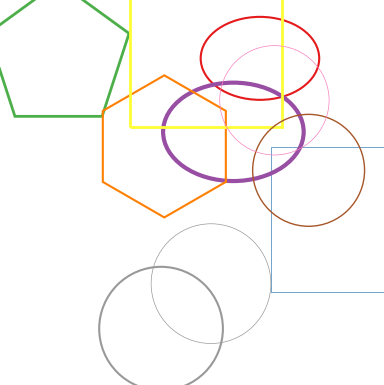[{"shape": "oval", "thickness": 1.5, "radius": 0.77, "center": [0.675, 0.848]}, {"shape": "square", "thickness": 0.5, "radius": 0.94, "center": [0.892, 0.429]}, {"shape": "pentagon", "thickness": 2, "radius": 0.96, "center": [0.152, 0.854]}, {"shape": "oval", "thickness": 3, "radius": 0.91, "center": [0.606, 0.658]}, {"shape": "hexagon", "thickness": 1.5, "radius": 0.92, "center": [0.427, 0.62]}, {"shape": "square", "thickness": 2, "radius": 0.99, "center": [0.535, 0.867]}, {"shape": "circle", "thickness": 1, "radius": 0.73, "center": [0.802, 0.558]}, {"shape": "circle", "thickness": 0.5, "radius": 0.71, "center": [0.713, 0.739]}, {"shape": "circle", "thickness": 1.5, "radius": 0.8, "center": [0.418, 0.146]}, {"shape": "circle", "thickness": 0.5, "radius": 0.78, "center": [0.548, 0.263]}]